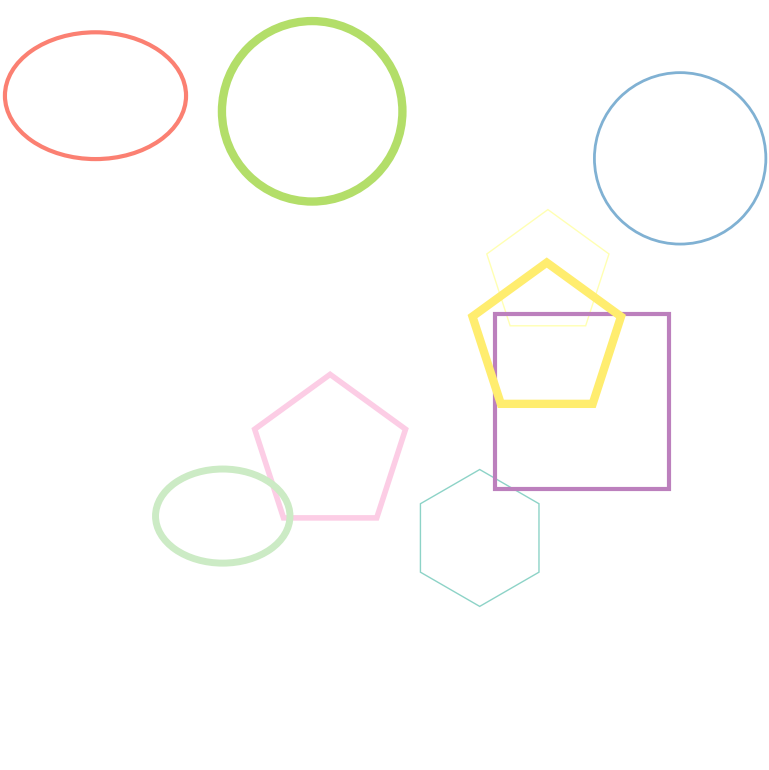[{"shape": "hexagon", "thickness": 0.5, "radius": 0.44, "center": [0.623, 0.301]}, {"shape": "pentagon", "thickness": 0.5, "radius": 0.42, "center": [0.712, 0.644]}, {"shape": "oval", "thickness": 1.5, "radius": 0.59, "center": [0.124, 0.876]}, {"shape": "circle", "thickness": 1, "radius": 0.56, "center": [0.883, 0.794]}, {"shape": "circle", "thickness": 3, "radius": 0.59, "center": [0.405, 0.855]}, {"shape": "pentagon", "thickness": 2, "radius": 0.52, "center": [0.429, 0.411]}, {"shape": "square", "thickness": 1.5, "radius": 0.57, "center": [0.756, 0.479]}, {"shape": "oval", "thickness": 2.5, "radius": 0.44, "center": [0.289, 0.33]}, {"shape": "pentagon", "thickness": 3, "radius": 0.51, "center": [0.71, 0.558]}]